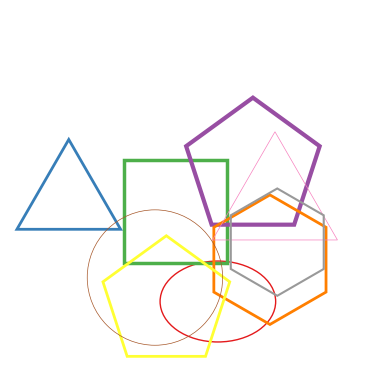[{"shape": "oval", "thickness": 1, "radius": 0.75, "center": [0.566, 0.217]}, {"shape": "triangle", "thickness": 2, "radius": 0.78, "center": [0.179, 0.482]}, {"shape": "square", "thickness": 2.5, "radius": 0.67, "center": [0.456, 0.45]}, {"shape": "pentagon", "thickness": 3, "radius": 0.91, "center": [0.657, 0.564]}, {"shape": "hexagon", "thickness": 2, "radius": 0.84, "center": [0.701, 0.326]}, {"shape": "pentagon", "thickness": 2, "radius": 0.87, "center": [0.432, 0.214]}, {"shape": "circle", "thickness": 0.5, "radius": 0.88, "center": [0.402, 0.279]}, {"shape": "triangle", "thickness": 0.5, "radius": 0.94, "center": [0.714, 0.47]}, {"shape": "hexagon", "thickness": 1.5, "radius": 0.7, "center": [0.72, 0.371]}]